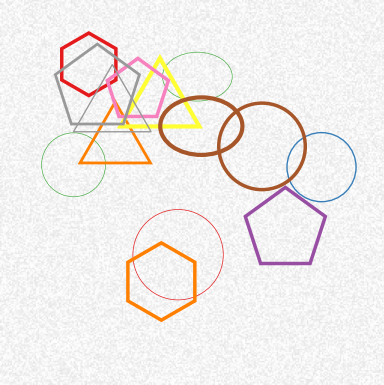[{"shape": "hexagon", "thickness": 2.5, "radius": 0.41, "center": [0.231, 0.833]}, {"shape": "circle", "thickness": 0.5, "radius": 0.59, "center": [0.463, 0.338]}, {"shape": "circle", "thickness": 1, "radius": 0.45, "center": [0.835, 0.566]}, {"shape": "circle", "thickness": 0.5, "radius": 0.42, "center": [0.191, 0.572]}, {"shape": "oval", "thickness": 0.5, "radius": 0.45, "center": [0.513, 0.801]}, {"shape": "pentagon", "thickness": 2.5, "radius": 0.55, "center": [0.741, 0.404]}, {"shape": "triangle", "thickness": 2, "radius": 0.53, "center": [0.299, 0.63]}, {"shape": "hexagon", "thickness": 2.5, "radius": 0.5, "center": [0.419, 0.269]}, {"shape": "triangle", "thickness": 3, "radius": 0.59, "center": [0.415, 0.731]}, {"shape": "oval", "thickness": 3, "radius": 0.53, "center": [0.523, 0.672]}, {"shape": "circle", "thickness": 2.5, "radius": 0.56, "center": [0.681, 0.62]}, {"shape": "pentagon", "thickness": 2.5, "radius": 0.42, "center": [0.358, 0.765]}, {"shape": "pentagon", "thickness": 2, "radius": 0.57, "center": [0.253, 0.771]}, {"shape": "triangle", "thickness": 1, "radius": 0.58, "center": [0.292, 0.716]}]